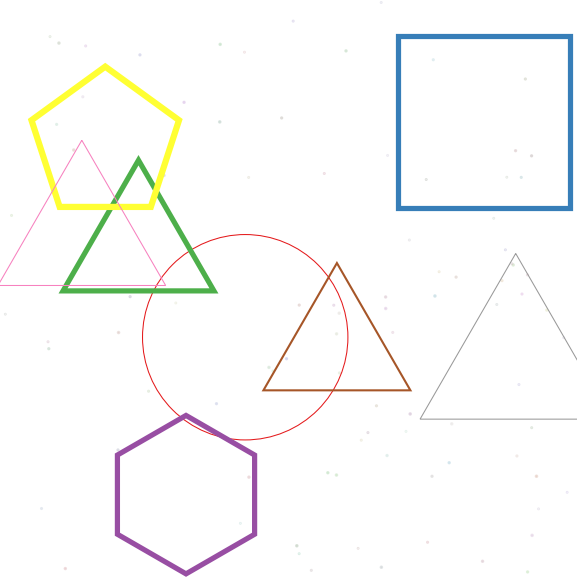[{"shape": "circle", "thickness": 0.5, "radius": 0.89, "center": [0.425, 0.415]}, {"shape": "square", "thickness": 2.5, "radius": 0.74, "center": [0.839, 0.788]}, {"shape": "triangle", "thickness": 2.5, "radius": 0.75, "center": [0.24, 0.571]}, {"shape": "hexagon", "thickness": 2.5, "radius": 0.69, "center": [0.322, 0.143]}, {"shape": "pentagon", "thickness": 3, "radius": 0.67, "center": [0.182, 0.749]}, {"shape": "triangle", "thickness": 1, "radius": 0.73, "center": [0.583, 0.397]}, {"shape": "triangle", "thickness": 0.5, "radius": 0.84, "center": [0.142, 0.589]}, {"shape": "triangle", "thickness": 0.5, "radius": 0.96, "center": [0.893, 0.369]}]